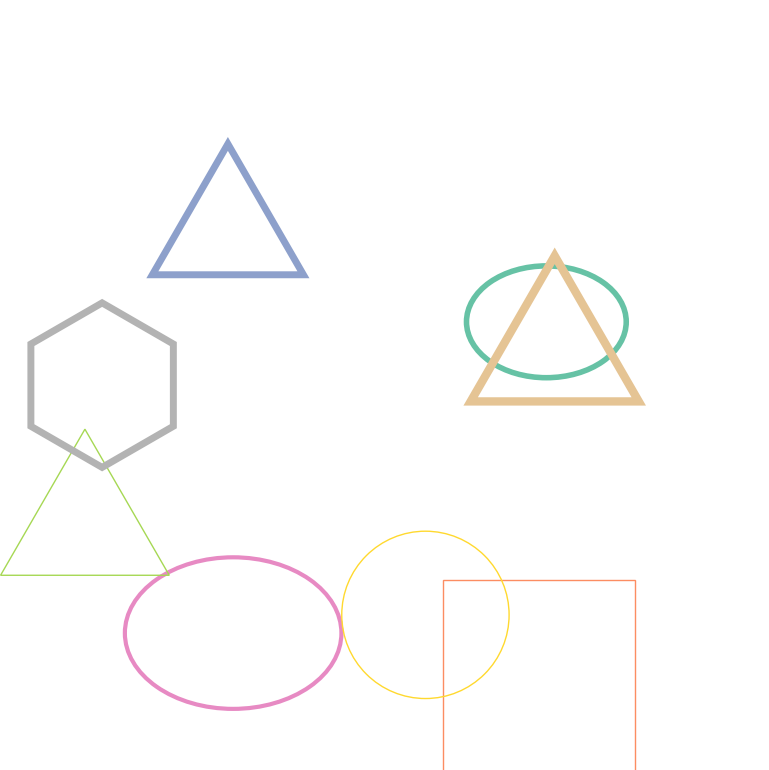[{"shape": "oval", "thickness": 2, "radius": 0.52, "center": [0.71, 0.582]}, {"shape": "square", "thickness": 0.5, "radius": 0.62, "center": [0.7, 0.123]}, {"shape": "triangle", "thickness": 2.5, "radius": 0.57, "center": [0.296, 0.7]}, {"shape": "oval", "thickness": 1.5, "radius": 0.7, "center": [0.303, 0.178]}, {"shape": "triangle", "thickness": 0.5, "radius": 0.63, "center": [0.11, 0.316]}, {"shape": "circle", "thickness": 0.5, "radius": 0.54, "center": [0.553, 0.201]}, {"shape": "triangle", "thickness": 3, "radius": 0.63, "center": [0.72, 0.542]}, {"shape": "hexagon", "thickness": 2.5, "radius": 0.53, "center": [0.133, 0.5]}]